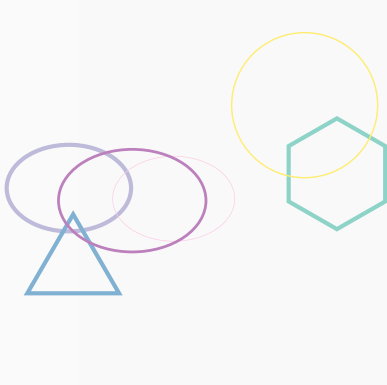[{"shape": "hexagon", "thickness": 3, "radius": 0.72, "center": [0.87, 0.549]}, {"shape": "oval", "thickness": 3, "radius": 0.8, "center": [0.178, 0.511]}, {"shape": "triangle", "thickness": 3, "radius": 0.68, "center": [0.189, 0.307]}, {"shape": "oval", "thickness": 0.5, "radius": 0.79, "center": [0.448, 0.484]}, {"shape": "oval", "thickness": 2, "radius": 0.95, "center": [0.341, 0.479]}, {"shape": "circle", "thickness": 1, "radius": 0.94, "center": [0.786, 0.727]}]